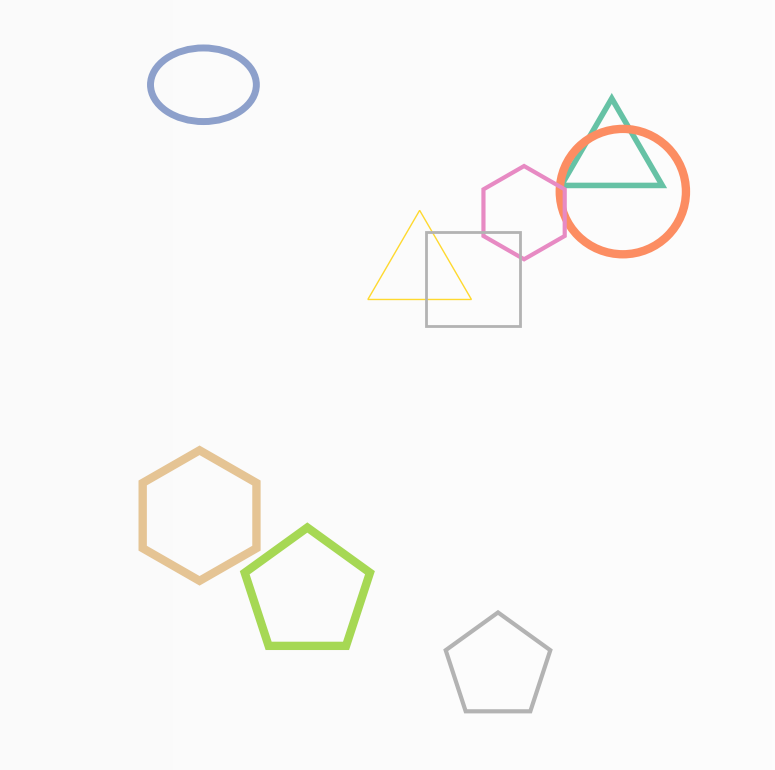[{"shape": "triangle", "thickness": 2, "radius": 0.38, "center": [0.789, 0.797]}, {"shape": "circle", "thickness": 3, "radius": 0.41, "center": [0.804, 0.751]}, {"shape": "oval", "thickness": 2.5, "radius": 0.34, "center": [0.262, 0.89]}, {"shape": "hexagon", "thickness": 1.5, "radius": 0.3, "center": [0.676, 0.724]}, {"shape": "pentagon", "thickness": 3, "radius": 0.42, "center": [0.397, 0.23]}, {"shape": "triangle", "thickness": 0.5, "radius": 0.39, "center": [0.541, 0.65]}, {"shape": "hexagon", "thickness": 3, "radius": 0.42, "center": [0.258, 0.33]}, {"shape": "square", "thickness": 1, "radius": 0.3, "center": [0.61, 0.638]}, {"shape": "pentagon", "thickness": 1.5, "radius": 0.35, "center": [0.643, 0.134]}]